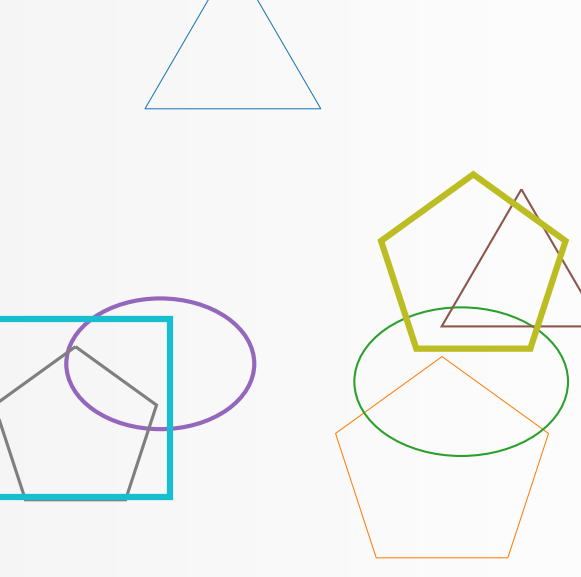[{"shape": "triangle", "thickness": 0.5, "radius": 0.87, "center": [0.401, 0.898]}, {"shape": "pentagon", "thickness": 0.5, "radius": 0.96, "center": [0.761, 0.189]}, {"shape": "oval", "thickness": 1, "radius": 0.92, "center": [0.793, 0.338]}, {"shape": "oval", "thickness": 2, "radius": 0.81, "center": [0.276, 0.369]}, {"shape": "triangle", "thickness": 1, "radius": 0.79, "center": [0.897, 0.513]}, {"shape": "pentagon", "thickness": 1.5, "radius": 0.73, "center": [0.13, 0.252]}, {"shape": "pentagon", "thickness": 3, "radius": 0.83, "center": [0.814, 0.53]}, {"shape": "square", "thickness": 3, "radius": 0.77, "center": [0.138, 0.293]}]